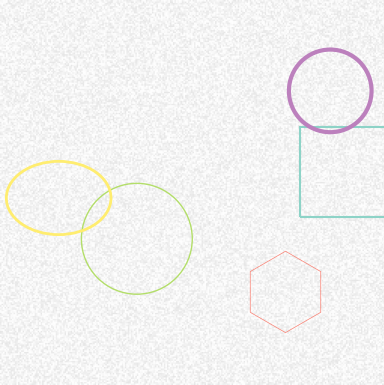[{"shape": "square", "thickness": 1.5, "radius": 0.58, "center": [0.895, 0.552]}, {"shape": "hexagon", "thickness": 0.5, "radius": 0.53, "center": [0.742, 0.242]}, {"shape": "circle", "thickness": 1, "radius": 0.72, "center": [0.355, 0.38]}, {"shape": "circle", "thickness": 3, "radius": 0.54, "center": [0.858, 0.764]}, {"shape": "oval", "thickness": 2, "radius": 0.68, "center": [0.152, 0.486]}]